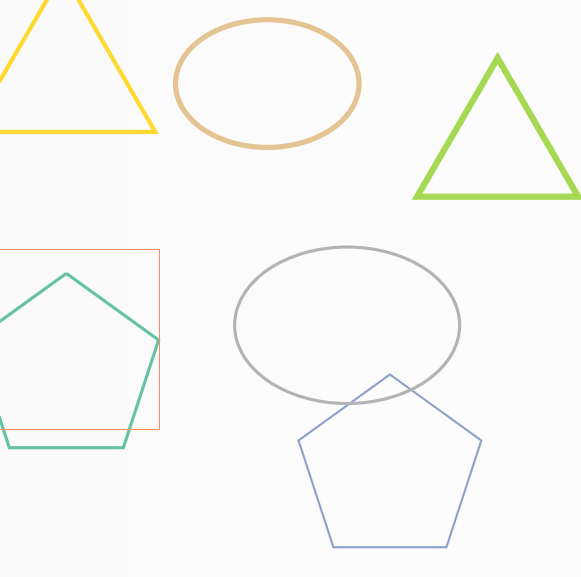[{"shape": "pentagon", "thickness": 1.5, "radius": 0.83, "center": [0.114, 0.359]}, {"shape": "square", "thickness": 0.5, "radius": 0.78, "center": [0.119, 0.412]}, {"shape": "pentagon", "thickness": 1, "radius": 0.83, "center": [0.671, 0.185]}, {"shape": "triangle", "thickness": 3, "radius": 0.8, "center": [0.856, 0.739]}, {"shape": "triangle", "thickness": 2, "radius": 0.92, "center": [0.108, 0.863]}, {"shape": "oval", "thickness": 2.5, "radius": 0.79, "center": [0.46, 0.854]}, {"shape": "oval", "thickness": 1.5, "radius": 0.97, "center": [0.597, 0.436]}]